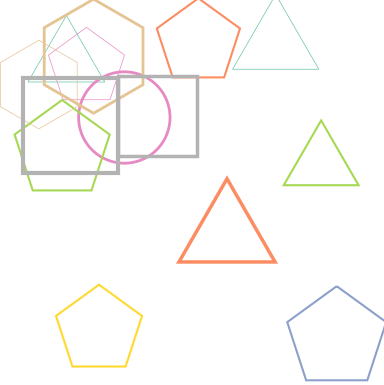[{"shape": "triangle", "thickness": 0.5, "radius": 0.65, "center": [0.716, 0.885]}, {"shape": "triangle", "thickness": 0.5, "radius": 0.58, "center": [0.172, 0.845]}, {"shape": "triangle", "thickness": 2.5, "radius": 0.72, "center": [0.59, 0.392]}, {"shape": "pentagon", "thickness": 1.5, "radius": 0.57, "center": [0.515, 0.891]}, {"shape": "pentagon", "thickness": 1.5, "radius": 0.68, "center": [0.875, 0.122]}, {"shape": "circle", "thickness": 2, "radius": 0.59, "center": [0.323, 0.695]}, {"shape": "pentagon", "thickness": 0.5, "radius": 0.52, "center": [0.225, 0.825]}, {"shape": "triangle", "thickness": 1.5, "radius": 0.56, "center": [0.834, 0.575]}, {"shape": "pentagon", "thickness": 1.5, "radius": 0.65, "center": [0.161, 0.61]}, {"shape": "pentagon", "thickness": 1.5, "radius": 0.59, "center": [0.257, 0.143]}, {"shape": "hexagon", "thickness": 2, "radius": 0.74, "center": [0.243, 0.854]}, {"shape": "hexagon", "thickness": 0.5, "radius": 0.58, "center": [0.101, 0.78]}, {"shape": "square", "thickness": 3, "radius": 0.62, "center": [0.184, 0.675]}, {"shape": "square", "thickness": 2.5, "radius": 0.52, "center": [0.409, 0.698]}]